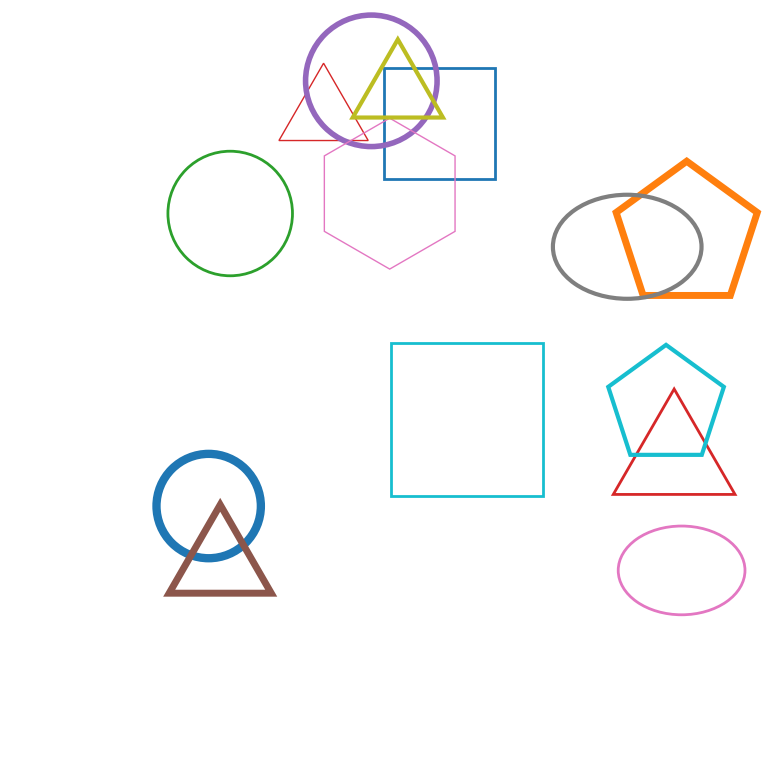[{"shape": "square", "thickness": 1, "radius": 0.36, "center": [0.571, 0.84]}, {"shape": "circle", "thickness": 3, "radius": 0.34, "center": [0.271, 0.343]}, {"shape": "pentagon", "thickness": 2.5, "radius": 0.48, "center": [0.892, 0.694]}, {"shape": "circle", "thickness": 1, "radius": 0.4, "center": [0.299, 0.723]}, {"shape": "triangle", "thickness": 1, "radius": 0.46, "center": [0.876, 0.404]}, {"shape": "triangle", "thickness": 0.5, "radius": 0.33, "center": [0.42, 0.851]}, {"shape": "circle", "thickness": 2, "radius": 0.43, "center": [0.482, 0.895]}, {"shape": "triangle", "thickness": 2.5, "radius": 0.38, "center": [0.286, 0.268]}, {"shape": "oval", "thickness": 1, "radius": 0.41, "center": [0.885, 0.259]}, {"shape": "hexagon", "thickness": 0.5, "radius": 0.49, "center": [0.506, 0.749]}, {"shape": "oval", "thickness": 1.5, "radius": 0.48, "center": [0.815, 0.68]}, {"shape": "triangle", "thickness": 1.5, "radius": 0.34, "center": [0.517, 0.881]}, {"shape": "square", "thickness": 1, "radius": 0.5, "center": [0.606, 0.455]}, {"shape": "pentagon", "thickness": 1.5, "radius": 0.39, "center": [0.865, 0.473]}]